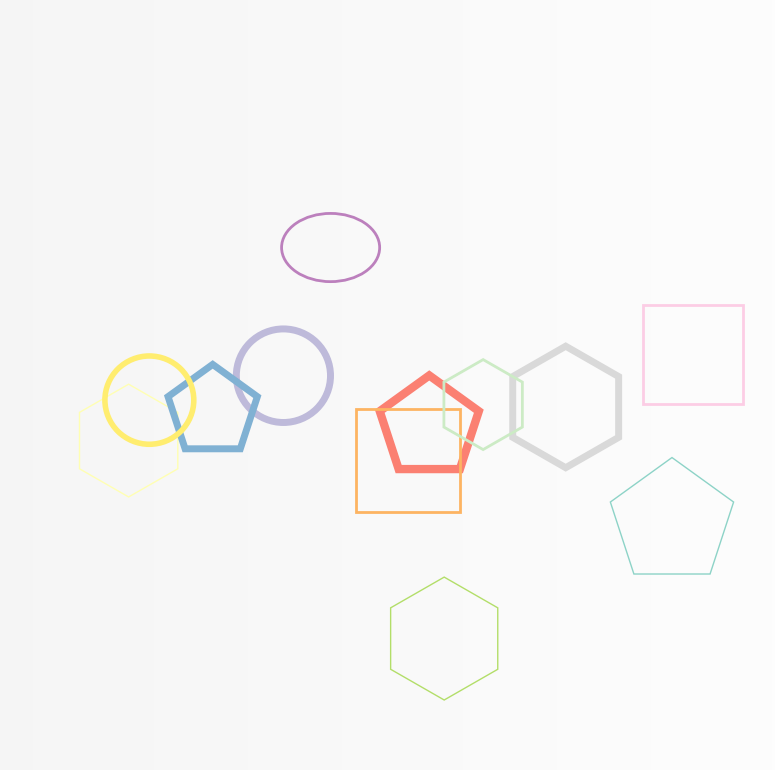[{"shape": "pentagon", "thickness": 0.5, "radius": 0.42, "center": [0.867, 0.322]}, {"shape": "hexagon", "thickness": 0.5, "radius": 0.37, "center": [0.166, 0.428]}, {"shape": "circle", "thickness": 2.5, "radius": 0.3, "center": [0.366, 0.512]}, {"shape": "pentagon", "thickness": 3, "radius": 0.34, "center": [0.554, 0.445]}, {"shape": "pentagon", "thickness": 2.5, "radius": 0.3, "center": [0.274, 0.466]}, {"shape": "square", "thickness": 1, "radius": 0.33, "center": [0.527, 0.402]}, {"shape": "hexagon", "thickness": 0.5, "radius": 0.4, "center": [0.573, 0.171]}, {"shape": "square", "thickness": 1, "radius": 0.32, "center": [0.894, 0.54]}, {"shape": "hexagon", "thickness": 2.5, "radius": 0.39, "center": [0.73, 0.471]}, {"shape": "oval", "thickness": 1, "radius": 0.32, "center": [0.427, 0.679]}, {"shape": "hexagon", "thickness": 1, "radius": 0.29, "center": [0.623, 0.475]}, {"shape": "circle", "thickness": 2, "radius": 0.29, "center": [0.193, 0.48]}]